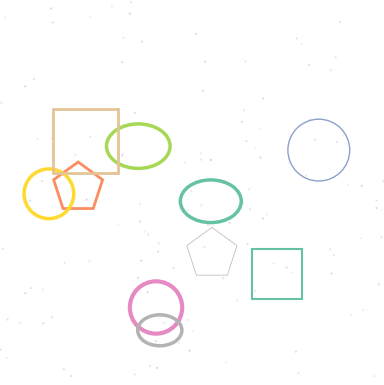[{"shape": "square", "thickness": 1.5, "radius": 0.33, "center": [0.72, 0.289]}, {"shape": "oval", "thickness": 2.5, "radius": 0.4, "center": [0.548, 0.477]}, {"shape": "pentagon", "thickness": 2, "radius": 0.33, "center": [0.203, 0.512]}, {"shape": "circle", "thickness": 1, "radius": 0.4, "center": [0.828, 0.61]}, {"shape": "circle", "thickness": 3, "radius": 0.34, "center": [0.405, 0.201]}, {"shape": "oval", "thickness": 2.5, "radius": 0.41, "center": [0.359, 0.62]}, {"shape": "circle", "thickness": 2.5, "radius": 0.32, "center": [0.127, 0.497]}, {"shape": "square", "thickness": 2, "radius": 0.42, "center": [0.221, 0.633]}, {"shape": "pentagon", "thickness": 0.5, "radius": 0.34, "center": [0.55, 0.341]}, {"shape": "oval", "thickness": 2.5, "radius": 0.29, "center": [0.415, 0.142]}]